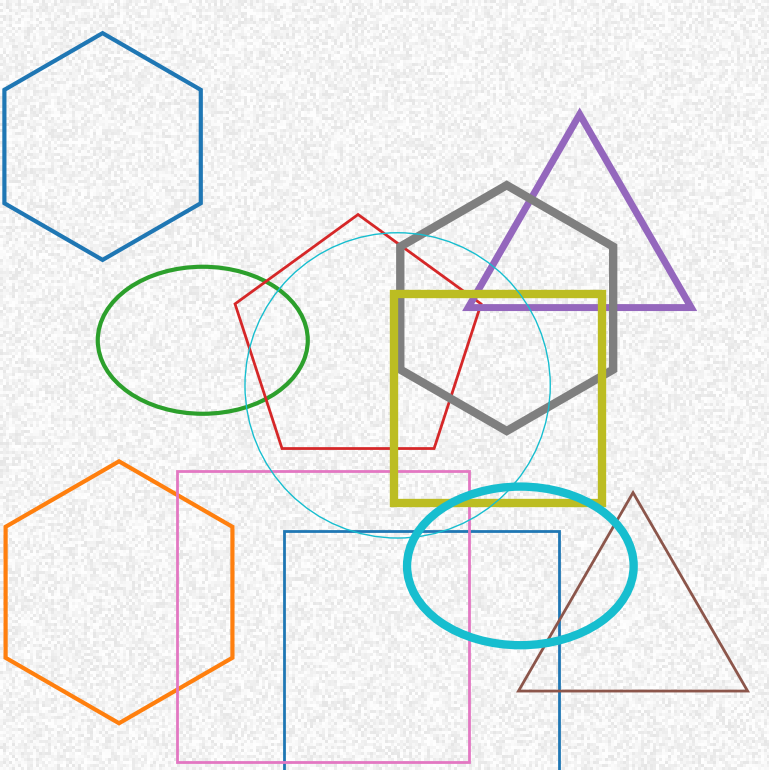[{"shape": "hexagon", "thickness": 1.5, "radius": 0.74, "center": [0.133, 0.81]}, {"shape": "square", "thickness": 1, "radius": 0.89, "center": [0.547, 0.132]}, {"shape": "hexagon", "thickness": 1.5, "radius": 0.85, "center": [0.155, 0.231]}, {"shape": "oval", "thickness": 1.5, "radius": 0.68, "center": [0.263, 0.558]}, {"shape": "pentagon", "thickness": 1, "radius": 0.84, "center": [0.465, 0.553]}, {"shape": "triangle", "thickness": 2.5, "radius": 0.84, "center": [0.753, 0.684]}, {"shape": "triangle", "thickness": 1, "radius": 0.86, "center": [0.822, 0.188]}, {"shape": "square", "thickness": 1, "radius": 0.95, "center": [0.419, 0.199]}, {"shape": "hexagon", "thickness": 3, "radius": 0.8, "center": [0.658, 0.6]}, {"shape": "square", "thickness": 3, "radius": 0.68, "center": [0.647, 0.482]}, {"shape": "circle", "thickness": 0.5, "radius": 0.99, "center": [0.516, 0.499]}, {"shape": "oval", "thickness": 3, "radius": 0.74, "center": [0.676, 0.265]}]